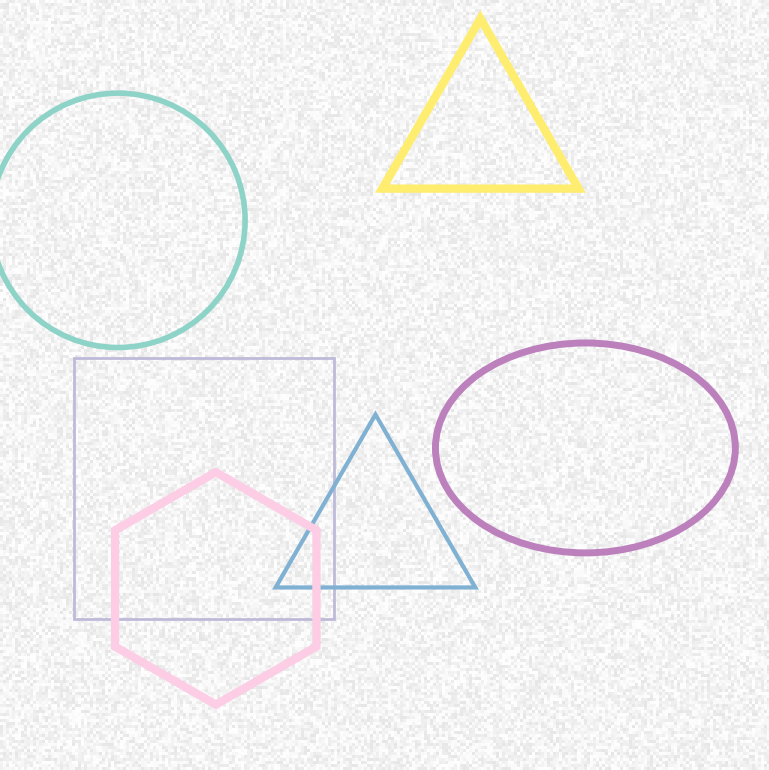[{"shape": "circle", "thickness": 2, "radius": 0.83, "center": [0.153, 0.714]}, {"shape": "square", "thickness": 1, "radius": 0.85, "center": [0.265, 0.365]}, {"shape": "triangle", "thickness": 1.5, "radius": 0.75, "center": [0.488, 0.312]}, {"shape": "hexagon", "thickness": 3, "radius": 0.76, "center": [0.28, 0.236]}, {"shape": "oval", "thickness": 2.5, "radius": 0.97, "center": [0.76, 0.418]}, {"shape": "triangle", "thickness": 3, "radius": 0.74, "center": [0.624, 0.829]}]